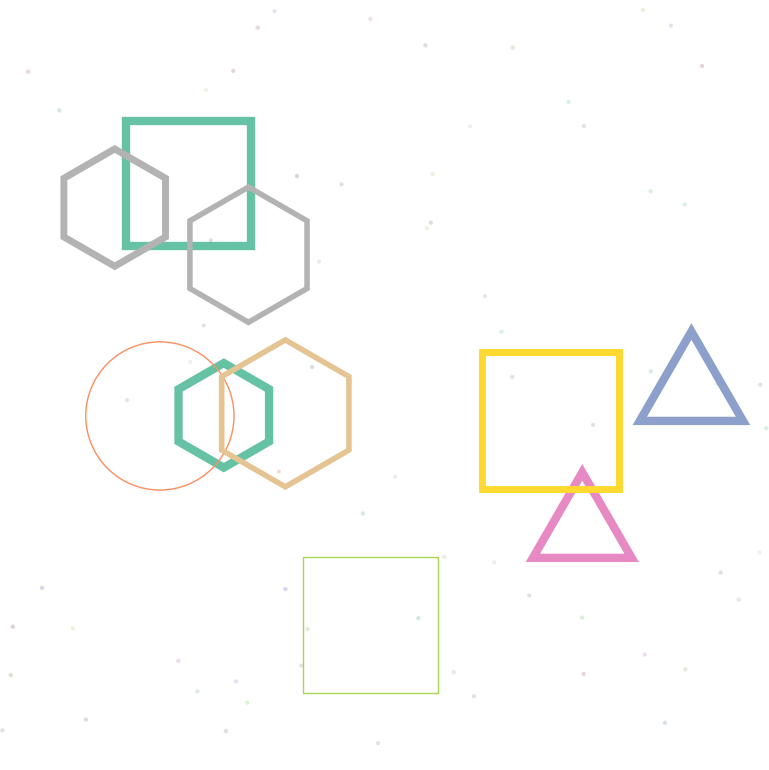[{"shape": "square", "thickness": 3, "radius": 0.41, "center": [0.245, 0.762]}, {"shape": "hexagon", "thickness": 3, "radius": 0.34, "center": [0.291, 0.461]}, {"shape": "circle", "thickness": 0.5, "radius": 0.48, "center": [0.208, 0.46]}, {"shape": "triangle", "thickness": 3, "radius": 0.39, "center": [0.898, 0.492]}, {"shape": "triangle", "thickness": 3, "radius": 0.37, "center": [0.756, 0.313]}, {"shape": "square", "thickness": 0.5, "radius": 0.44, "center": [0.481, 0.188]}, {"shape": "square", "thickness": 2.5, "radius": 0.44, "center": [0.715, 0.454]}, {"shape": "hexagon", "thickness": 2, "radius": 0.48, "center": [0.371, 0.463]}, {"shape": "hexagon", "thickness": 2, "radius": 0.44, "center": [0.323, 0.669]}, {"shape": "hexagon", "thickness": 2.5, "radius": 0.38, "center": [0.149, 0.73]}]